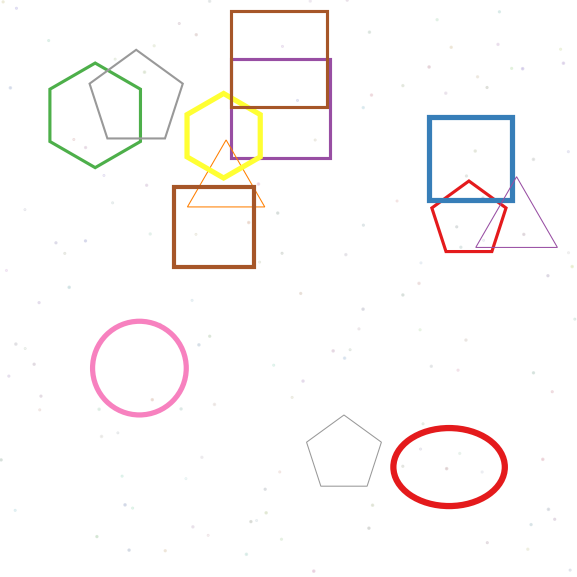[{"shape": "pentagon", "thickness": 1.5, "radius": 0.34, "center": [0.812, 0.618]}, {"shape": "oval", "thickness": 3, "radius": 0.48, "center": [0.778, 0.19]}, {"shape": "square", "thickness": 2.5, "radius": 0.36, "center": [0.815, 0.725]}, {"shape": "hexagon", "thickness": 1.5, "radius": 0.45, "center": [0.165, 0.799]}, {"shape": "square", "thickness": 1.5, "radius": 0.43, "center": [0.485, 0.811]}, {"shape": "triangle", "thickness": 0.5, "radius": 0.41, "center": [0.895, 0.611]}, {"shape": "triangle", "thickness": 0.5, "radius": 0.39, "center": [0.392, 0.679]}, {"shape": "hexagon", "thickness": 2.5, "radius": 0.37, "center": [0.387, 0.764]}, {"shape": "square", "thickness": 1.5, "radius": 0.42, "center": [0.483, 0.897]}, {"shape": "square", "thickness": 2, "radius": 0.35, "center": [0.371, 0.606]}, {"shape": "circle", "thickness": 2.5, "radius": 0.41, "center": [0.241, 0.362]}, {"shape": "pentagon", "thickness": 0.5, "radius": 0.34, "center": [0.596, 0.212]}, {"shape": "pentagon", "thickness": 1, "radius": 0.42, "center": [0.236, 0.828]}]